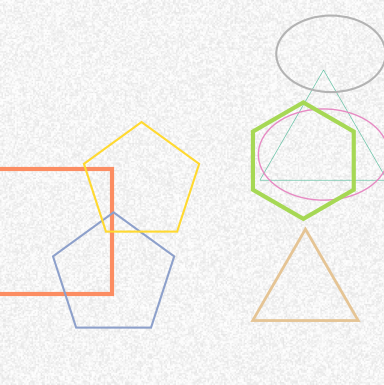[{"shape": "triangle", "thickness": 0.5, "radius": 0.95, "center": [0.84, 0.627]}, {"shape": "square", "thickness": 3, "radius": 0.81, "center": [0.129, 0.399]}, {"shape": "pentagon", "thickness": 1.5, "radius": 0.83, "center": [0.295, 0.283]}, {"shape": "oval", "thickness": 1, "radius": 0.85, "center": [0.84, 0.599]}, {"shape": "hexagon", "thickness": 3, "radius": 0.76, "center": [0.788, 0.583]}, {"shape": "pentagon", "thickness": 1.5, "radius": 0.79, "center": [0.368, 0.526]}, {"shape": "triangle", "thickness": 2, "radius": 0.79, "center": [0.793, 0.247]}, {"shape": "oval", "thickness": 1.5, "radius": 0.71, "center": [0.86, 0.86]}]